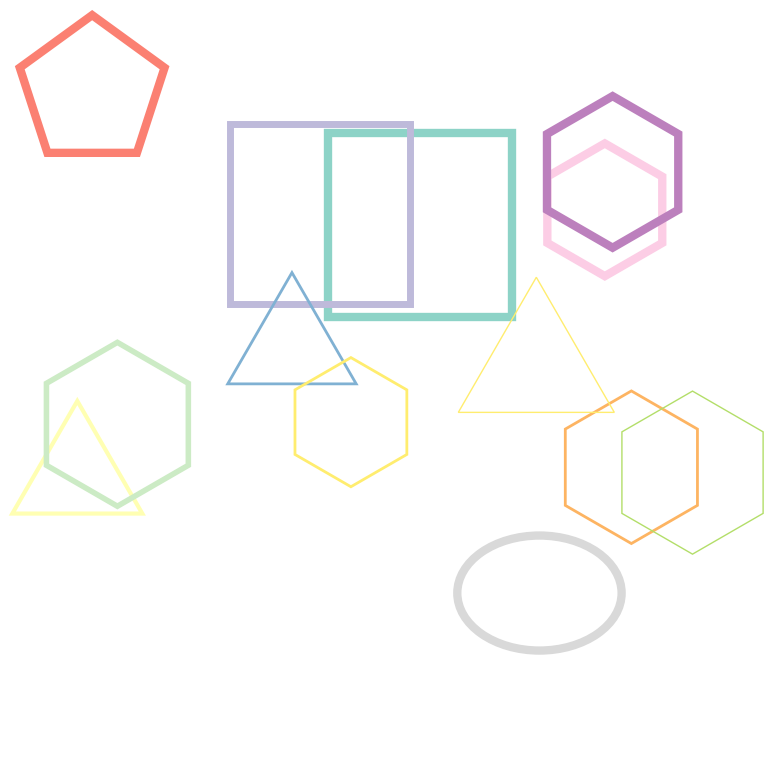[{"shape": "square", "thickness": 3, "radius": 0.6, "center": [0.546, 0.708]}, {"shape": "triangle", "thickness": 1.5, "radius": 0.49, "center": [0.1, 0.382]}, {"shape": "square", "thickness": 2.5, "radius": 0.58, "center": [0.416, 0.722]}, {"shape": "pentagon", "thickness": 3, "radius": 0.49, "center": [0.12, 0.881]}, {"shape": "triangle", "thickness": 1, "radius": 0.48, "center": [0.379, 0.55]}, {"shape": "hexagon", "thickness": 1, "radius": 0.5, "center": [0.82, 0.393]}, {"shape": "hexagon", "thickness": 0.5, "radius": 0.53, "center": [0.899, 0.386]}, {"shape": "hexagon", "thickness": 3, "radius": 0.43, "center": [0.785, 0.728]}, {"shape": "oval", "thickness": 3, "radius": 0.53, "center": [0.701, 0.23]}, {"shape": "hexagon", "thickness": 3, "radius": 0.49, "center": [0.796, 0.777]}, {"shape": "hexagon", "thickness": 2, "radius": 0.53, "center": [0.152, 0.449]}, {"shape": "triangle", "thickness": 0.5, "radius": 0.58, "center": [0.697, 0.523]}, {"shape": "hexagon", "thickness": 1, "radius": 0.42, "center": [0.456, 0.452]}]